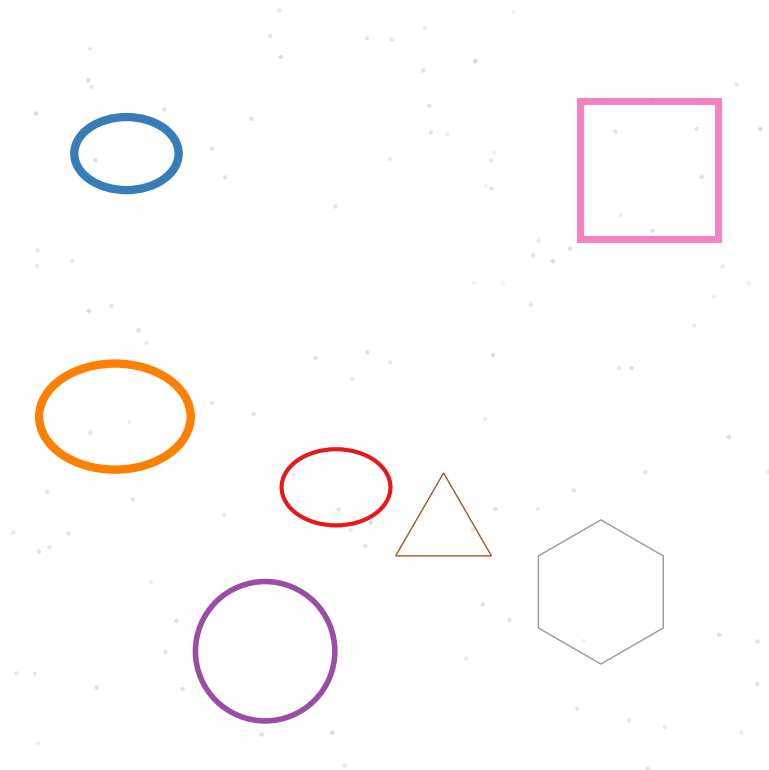[{"shape": "oval", "thickness": 1.5, "radius": 0.35, "center": [0.436, 0.367]}, {"shape": "oval", "thickness": 3, "radius": 0.34, "center": [0.164, 0.801]}, {"shape": "circle", "thickness": 2, "radius": 0.45, "center": [0.344, 0.154]}, {"shape": "oval", "thickness": 3, "radius": 0.49, "center": [0.149, 0.459]}, {"shape": "triangle", "thickness": 0.5, "radius": 0.36, "center": [0.576, 0.314]}, {"shape": "square", "thickness": 2.5, "radius": 0.45, "center": [0.843, 0.779]}, {"shape": "hexagon", "thickness": 0.5, "radius": 0.47, "center": [0.78, 0.231]}]